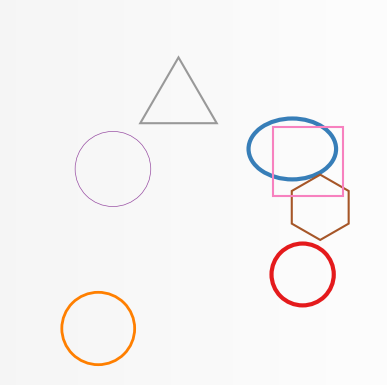[{"shape": "circle", "thickness": 3, "radius": 0.4, "center": [0.781, 0.287]}, {"shape": "oval", "thickness": 3, "radius": 0.56, "center": [0.754, 0.613]}, {"shape": "circle", "thickness": 0.5, "radius": 0.49, "center": [0.291, 0.561]}, {"shape": "circle", "thickness": 2, "radius": 0.47, "center": [0.254, 0.147]}, {"shape": "hexagon", "thickness": 1.5, "radius": 0.42, "center": [0.826, 0.462]}, {"shape": "square", "thickness": 1.5, "radius": 0.45, "center": [0.795, 0.58]}, {"shape": "triangle", "thickness": 1.5, "radius": 0.57, "center": [0.461, 0.737]}]